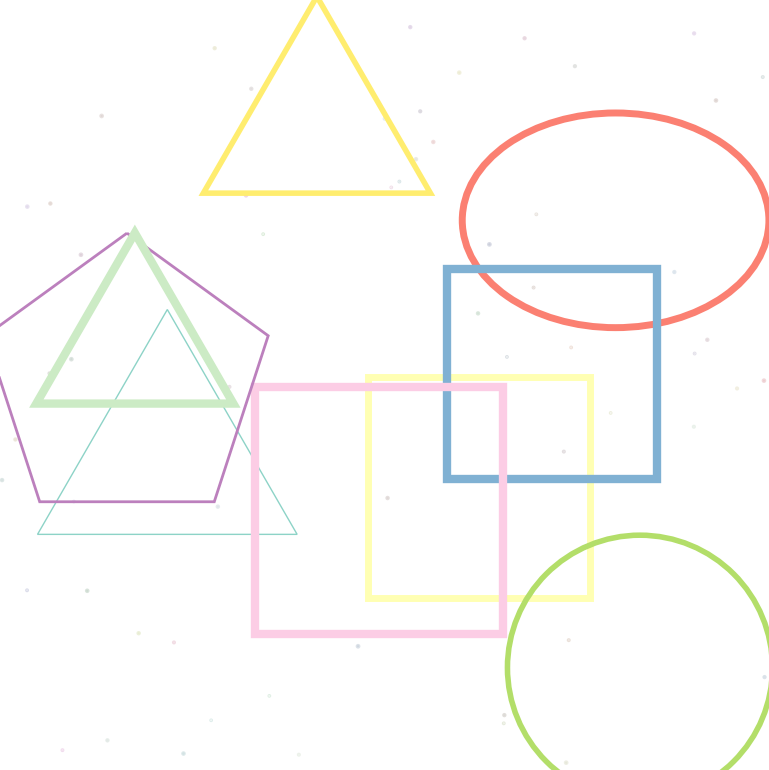[{"shape": "triangle", "thickness": 0.5, "radius": 0.97, "center": [0.217, 0.403]}, {"shape": "square", "thickness": 2.5, "radius": 0.72, "center": [0.622, 0.367]}, {"shape": "oval", "thickness": 2.5, "radius": 1.0, "center": [0.799, 0.714]}, {"shape": "square", "thickness": 3, "radius": 0.68, "center": [0.717, 0.514]}, {"shape": "circle", "thickness": 2, "radius": 0.86, "center": [0.831, 0.133]}, {"shape": "square", "thickness": 3, "radius": 0.8, "center": [0.492, 0.337]}, {"shape": "pentagon", "thickness": 1, "radius": 0.96, "center": [0.165, 0.504]}, {"shape": "triangle", "thickness": 3, "radius": 0.74, "center": [0.175, 0.55]}, {"shape": "triangle", "thickness": 2, "radius": 0.85, "center": [0.412, 0.834]}]